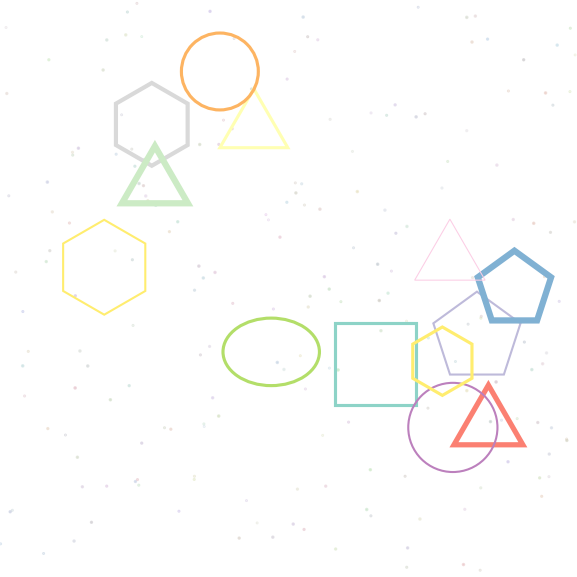[{"shape": "square", "thickness": 1.5, "radius": 0.35, "center": [0.65, 0.369]}, {"shape": "triangle", "thickness": 1.5, "radius": 0.34, "center": [0.44, 0.777]}, {"shape": "pentagon", "thickness": 1, "radius": 0.4, "center": [0.826, 0.415]}, {"shape": "triangle", "thickness": 2.5, "radius": 0.34, "center": [0.846, 0.263]}, {"shape": "pentagon", "thickness": 3, "radius": 0.33, "center": [0.891, 0.498]}, {"shape": "circle", "thickness": 1.5, "radius": 0.33, "center": [0.381, 0.875]}, {"shape": "oval", "thickness": 1.5, "radius": 0.42, "center": [0.47, 0.39]}, {"shape": "triangle", "thickness": 0.5, "radius": 0.35, "center": [0.779, 0.549]}, {"shape": "hexagon", "thickness": 2, "radius": 0.36, "center": [0.263, 0.784]}, {"shape": "circle", "thickness": 1, "radius": 0.39, "center": [0.784, 0.259]}, {"shape": "triangle", "thickness": 3, "radius": 0.33, "center": [0.268, 0.68]}, {"shape": "hexagon", "thickness": 1.5, "radius": 0.3, "center": [0.766, 0.374]}, {"shape": "hexagon", "thickness": 1, "radius": 0.41, "center": [0.18, 0.536]}]